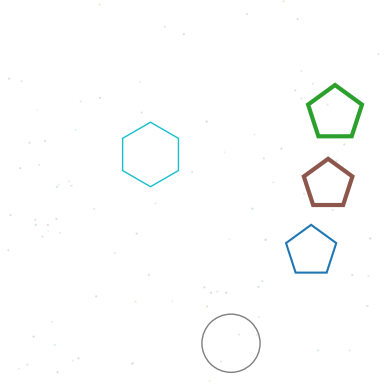[{"shape": "pentagon", "thickness": 1.5, "radius": 0.34, "center": [0.808, 0.347]}, {"shape": "pentagon", "thickness": 3, "radius": 0.37, "center": [0.87, 0.706]}, {"shape": "pentagon", "thickness": 3, "radius": 0.33, "center": [0.852, 0.521]}, {"shape": "circle", "thickness": 1, "radius": 0.38, "center": [0.6, 0.108]}, {"shape": "hexagon", "thickness": 1, "radius": 0.42, "center": [0.391, 0.599]}]